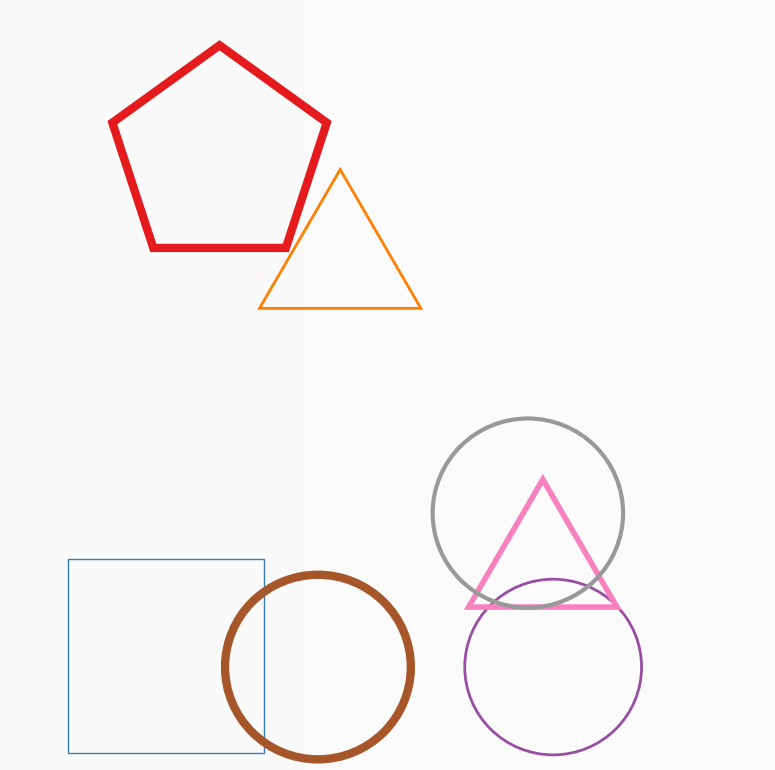[{"shape": "pentagon", "thickness": 3, "radius": 0.73, "center": [0.283, 0.796]}, {"shape": "square", "thickness": 0.5, "radius": 0.63, "center": [0.214, 0.148]}, {"shape": "circle", "thickness": 1, "radius": 0.57, "center": [0.714, 0.134]}, {"shape": "triangle", "thickness": 1, "radius": 0.6, "center": [0.439, 0.66]}, {"shape": "circle", "thickness": 3, "radius": 0.6, "center": [0.41, 0.134]}, {"shape": "triangle", "thickness": 2, "radius": 0.55, "center": [0.7, 0.267]}, {"shape": "circle", "thickness": 1.5, "radius": 0.61, "center": [0.681, 0.334]}]